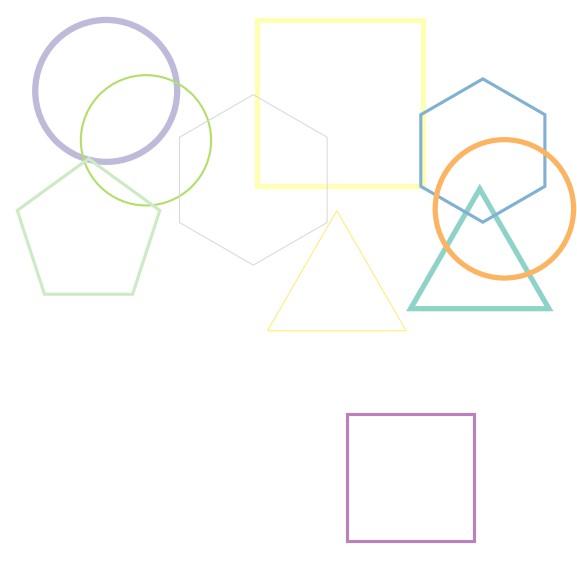[{"shape": "triangle", "thickness": 2.5, "radius": 0.69, "center": [0.831, 0.534]}, {"shape": "square", "thickness": 2.5, "radius": 0.72, "center": [0.589, 0.821]}, {"shape": "circle", "thickness": 3, "radius": 0.61, "center": [0.184, 0.842]}, {"shape": "hexagon", "thickness": 1.5, "radius": 0.62, "center": [0.836, 0.738]}, {"shape": "circle", "thickness": 2.5, "radius": 0.6, "center": [0.873, 0.637]}, {"shape": "circle", "thickness": 1, "radius": 0.56, "center": [0.253, 0.756]}, {"shape": "hexagon", "thickness": 0.5, "radius": 0.74, "center": [0.439, 0.688]}, {"shape": "square", "thickness": 1.5, "radius": 0.55, "center": [0.711, 0.172]}, {"shape": "pentagon", "thickness": 1.5, "radius": 0.65, "center": [0.153, 0.595]}, {"shape": "triangle", "thickness": 0.5, "radius": 0.69, "center": [0.583, 0.496]}]